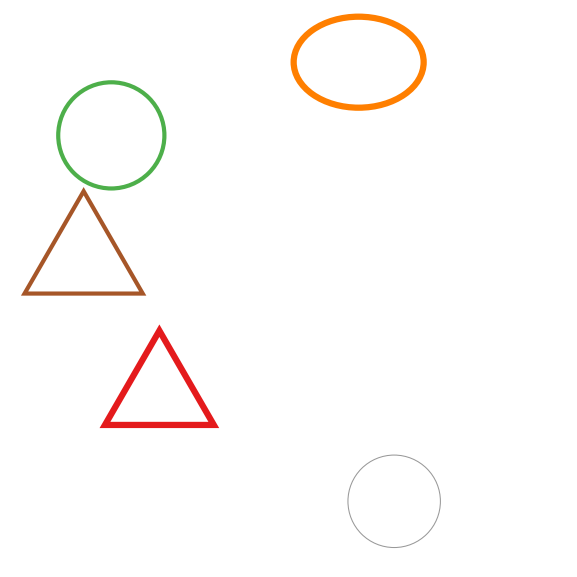[{"shape": "triangle", "thickness": 3, "radius": 0.54, "center": [0.276, 0.318]}, {"shape": "circle", "thickness": 2, "radius": 0.46, "center": [0.193, 0.765]}, {"shape": "oval", "thickness": 3, "radius": 0.56, "center": [0.621, 0.891]}, {"shape": "triangle", "thickness": 2, "radius": 0.59, "center": [0.145, 0.55]}, {"shape": "circle", "thickness": 0.5, "radius": 0.4, "center": [0.683, 0.131]}]